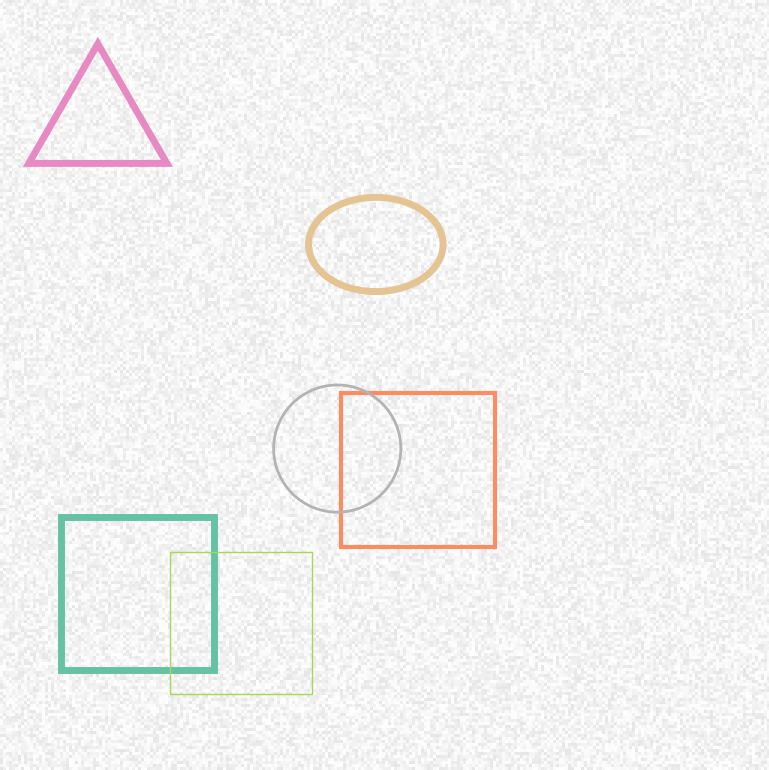[{"shape": "square", "thickness": 2.5, "radius": 0.5, "center": [0.178, 0.23]}, {"shape": "square", "thickness": 1.5, "radius": 0.5, "center": [0.543, 0.389]}, {"shape": "triangle", "thickness": 2.5, "radius": 0.52, "center": [0.127, 0.84]}, {"shape": "square", "thickness": 0.5, "radius": 0.46, "center": [0.313, 0.191]}, {"shape": "oval", "thickness": 2.5, "radius": 0.44, "center": [0.488, 0.683]}, {"shape": "circle", "thickness": 1, "radius": 0.41, "center": [0.438, 0.417]}]